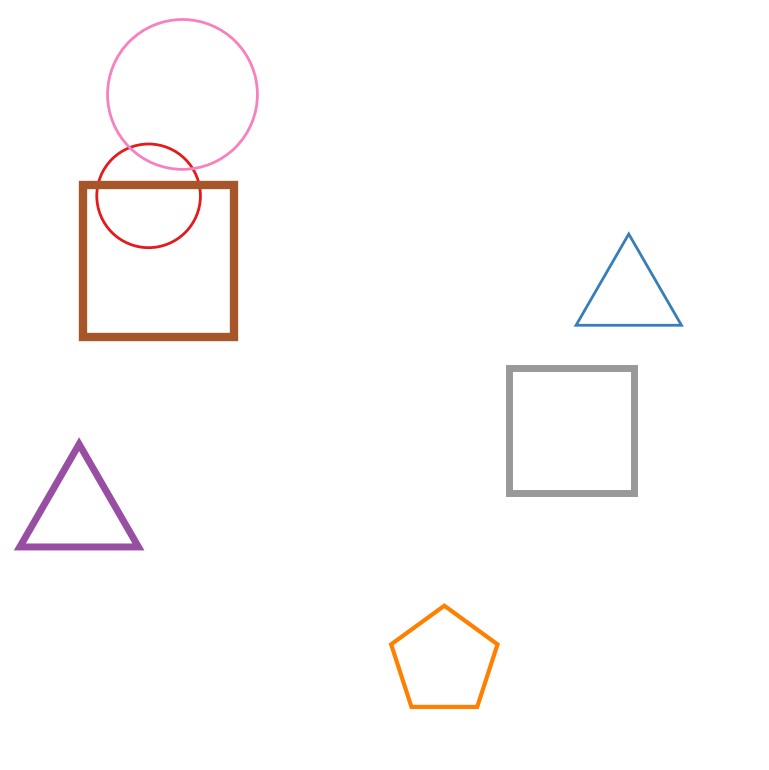[{"shape": "circle", "thickness": 1, "radius": 0.34, "center": [0.193, 0.746]}, {"shape": "triangle", "thickness": 1, "radius": 0.4, "center": [0.817, 0.617]}, {"shape": "triangle", "thickness": 2.5, "radius": 0.44, "center": [0.103, 0.334]}, {"shape": "pentagon", "thickness": 1.5, "radius": 0.36, "center": [0.577, 0.141]}, {"shape": "square", "thickness": 3, "radius": 0.49, "center": [0.206, 0.661]}, {"shape": "circle", "thickness": 1, "radius": 0.49, "center": [0.237, 0.877]}, {"shape": "square", "thickness": 2.5, "radius": 0.4, "center": [0.742, 0.441]}]